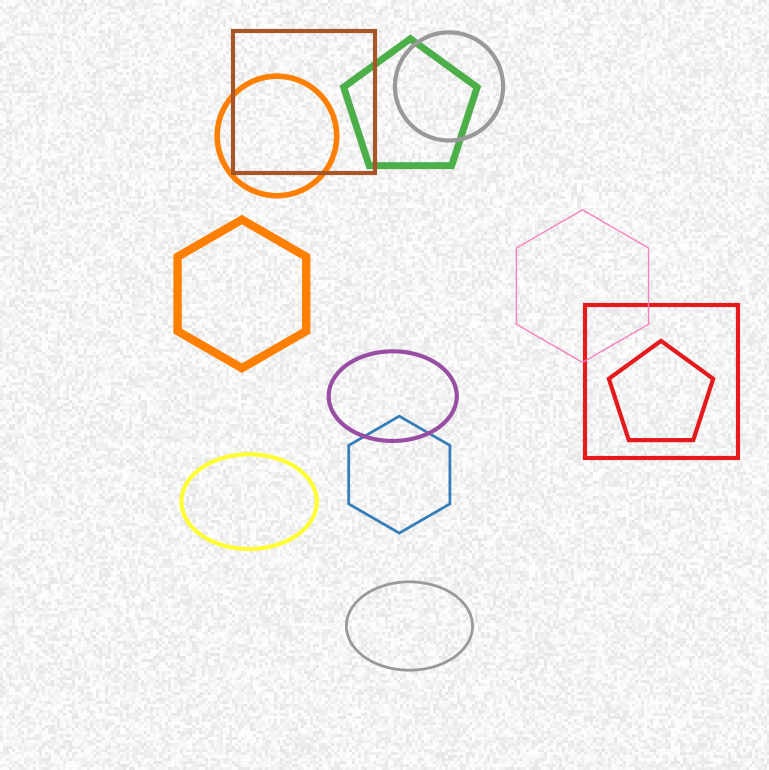[{"shape": "square", "thickness": 1.5, "radius": 0.49, "center": [0.859, 0.505]}, {"shape": "pentagon", "thickness": 1.5, "radius": 0.36, "center": [0.858, 0.486]}, {"shape": "hexagon", "thickness": 1, "radius": 0.38, "center": [0.519, 0.384]}, {"shape": "pentagon", "thickness": 2.5, "radius": 0.46, "center": [0.533, 0.859]}, {"shape": "oval", "thickness": 1.5, "radius": 0.42, "center": [0.51, 0.486]}, {"shape": "circle", "thickness": 2, "radius": 0.39, "center": [0.36, 0.823]}, {"shape": "hexagon", "thickness": 3, "radius": 0.48, "center": [0.314, 0.618]}, {"shape": "oval", "thickness": 1.5, "radius": 0.44, "center": [0.324, 0.349]}, {"shape": "square", "thickness": 1.5, "radius": 0.46, "center": [0.395, 0.868]}, {"shape": "hexagon", "thickness": 0.5, "radius": 0.5, "center": [0.756, 0.628]}, {"shape": "oval", "thickness": 1, "radius": 0.41, "center": [0.532, 0.187]}, {"shape": "circle", "thickness": 1.5, "radius": 0.35, "center": [0.583, 0.888]}]